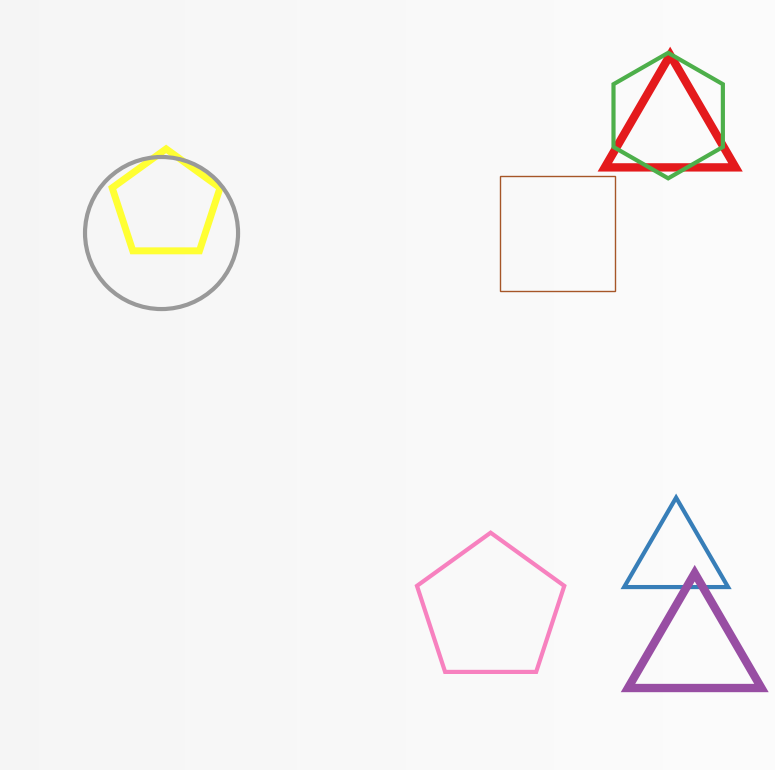[{"shape": "triangle", "thickness": 3, "radius": 0.49, "center": [0.865, 0.831]}, {"shape": "triangle", "thickness": 1.5, "radius": 0.39, "center": [0.872, 0.276]}, {"shape": "hexagon", "thickness": 1.5, "radius": 0.41, "center": [0.862, 0.85]}, {"shape": "triangle", "thickness": 3, "radius": 0.5, "center": [0.896, 0.156]}, {"shape": "pentagon", "thickness": 2.5, "radius": 0.37, "center": [0.214, 0.733]}, {"shape": "square", "thickness": 0.5, "radius": 0.37, "center": [0.72, 0.697]}, {"shape": "pentagon", "thickness": 1.5, "radius": 0.5, "center": [0.633, 0.208]}, {"shape": "circle", "thickness": 1.5, "radius": 0.49, "center": [0.208, 0.697]}]